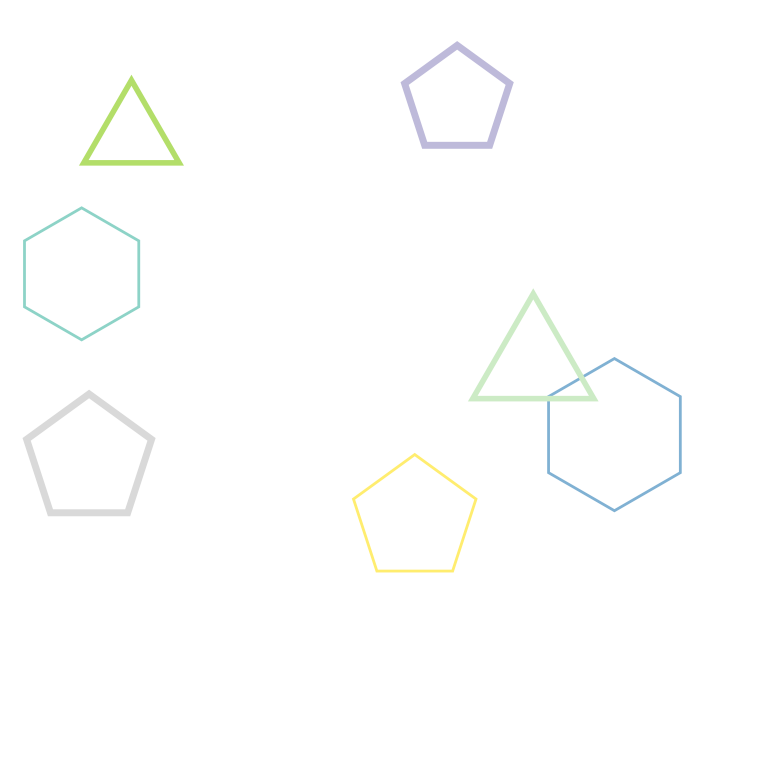[{"shape": "hexagon", "thickness": 1, "radius": 0.43, "center": [0.106, 0.644]}, {"shape": "pentagon", "thickness": 2.5, "radius": 0.36, "center": [0.594, 0.869]}, {"shape": "hexagon", "thickness": 1, "radius": 0.49, "center": [0.798, 0.436]}, {"shape": "triangle", "thickness": 2, "radius": 0.36, "center": [0.171, 0.824]}, {"shape": "pentagon", "thickness": 2.5, "radius": 0.43, "center": [0.116, 0.403]}, {"shape": "triangle", "thickness": 2, "radius": 0.45, "center": [0.693, 0.528]}, {"shape": "pentagon", "thickness": 1, "radius": 0.42, "center": [0.539, 0.326]}]